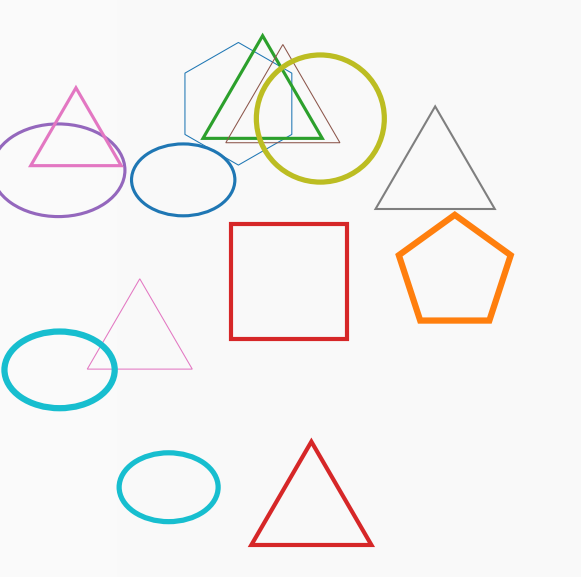[{"shape": "oval", "thickness": 1.5, "radius": 0.44, "center": [0.315, 0.688]}, {"shape": "hexagon", "thickness": 0.5, "radius": 0.53, "center": [0.41, 0.819]}, {"shape": "pentagon", "thickness": 3, "radius": 0.51, "center": [0.782, 0.526]}, {"shape": "triangle", "thickness": 1.5, "radius": 0.59, "center": [0.452, 0.819]}, {"shape": "square", "thickness": 2, "radius": 0.5, "center": [0.497, 0.512]}, {"shape": "triangle", "thickness": 2, "radius": 0.6, "center": [0.536, 0.115]}, {"shape": "oval", "thickness": 1.5, "radius": 0.57, "center": [0.1, 0.704]}, {"shape": "triangle", "thickness": 0.5, "radius": 0.57, "center": [0.487, 0.809]}, {"shape": "triangle", "thickness": 0.5, "radius": 0.52, "center": [0.24, 0.412]}, {"shape": "triangle", "thickness": 1.5, "radius": 0.45, "center": [0.131, 0.757]}, {"shape": "triangle", "thickness": 1, "radius": 0.59, "center": [0.749, 0.696]}, {"shape": "circle", "thickness": 2.5, "radius": 0.55, "center": [0.551, 0.794]}, {"shape": "oval", "thickness": 3, "radius": 0.47, "center": [0.102, 0.359]}, {"shape": "oval", "thickness": 2.5, "radius": 0.43, "center": [0.29, 0.155]}]